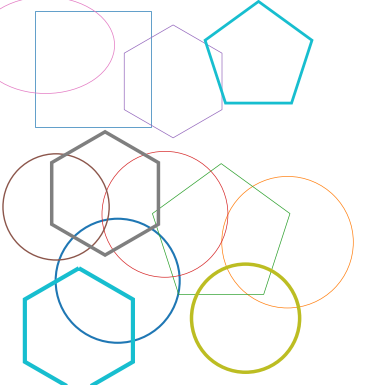[{"shape": "circle", "thickness": 1.5, "radius": 0.81, "center": [0.306, 0.271]}, {"shape": "square", "thickness": 0.5, "radius": 0.75, "center": [0.241, 0.822]}, {"shape": "circle", "thickness": 0.5, "radius": 0.85, "center": [0.747, 0.371]}, {"shape": "pentagon", "thickness": 0.5, "radius": 0.94, "center": [0.575, 0.387]}, {"shape": "circle", "thickness": 0.5, "radius": 0.82, "center": [0.428, 0.443]}, {"shape": "hexagon", "thickness": 0.5, "radius": 0.73, "center": [0.45, 0.789]}, {"shape": "circle", "thickness": 1, "radius": 0.69, "center": [0.146, 0.463]}, {"shape": "oval", "thickness": 0.5, "radius": 0.9, "center": [0.118, 0.883]}, {"shape": "hexagon", "thickness": 2.5, "radius": 0.8, "center": [0.273, 0.498]}, {"shape": "circle", "thickness": 2.5, "radius": 0.7, "center": [0.638, 0.174]}, {"shape": "pentagon", "thickness": 2, "radius": 0.73, "center": [0.672, 0.85]}, {"shape": "hexagon", "thickness": 3, "radius": 0.81, "center": [0.205, 0.141]}]